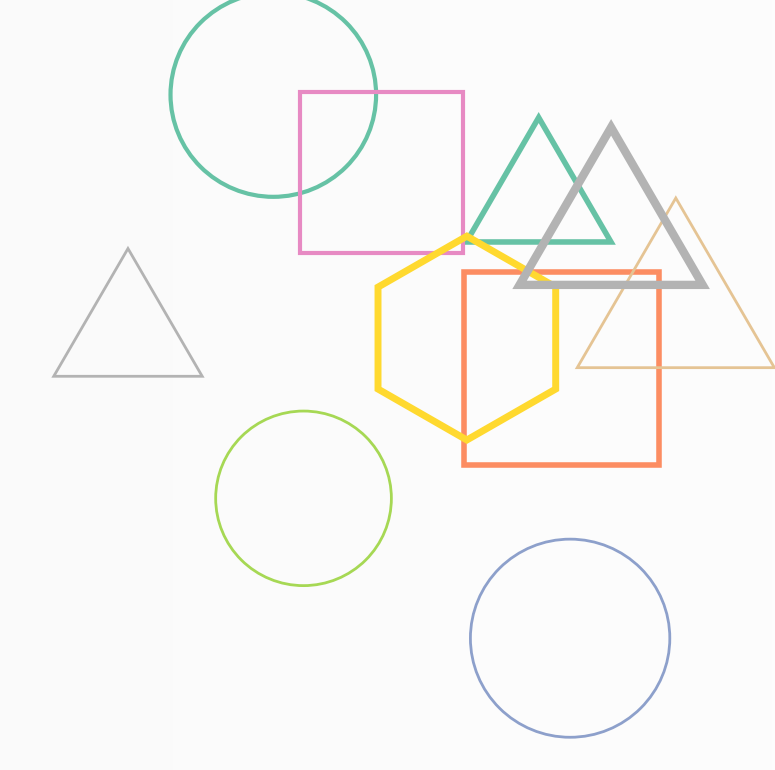[{"shape": "triangle", "thickness": 2, "radius": 0.54, "center": [0.695, 0.74]}, {"shape": "circle", "thickness": 1.5, "radius": 0.66, "center": [0.353, 0.877]}, {"shape": "square", "thickness": 2, "radius": 0.63, "center": [0.725, 0.521]}, {"shape": "circle", "thickness": 1, "radius": 0.64, "center": [0.736, 0.171]}, {"shape": "square", "thickness": 1.5, "radius": 0.52, "center": [0.492, 0.776]}, {"shape": "circle", "thickness": 1, "radius": 0.57, "center": [0.392, 0.353]}, {"shape": "hexagon", "thickness": 2.5, "radius": 0.66, "center": [0.602, 0.561]}, {"shape": "triangle", "thickness": 1, "radius": 0.73, "center": [0.872, 0.596]}, {"shape": "triangle", "thickness": 3, "radius": 0.68, "center": [0.789, 0.698]}, {"shape": "triangle", "thickness": 1, "radius": 0.55, "center": [0.165, 0.567]}]